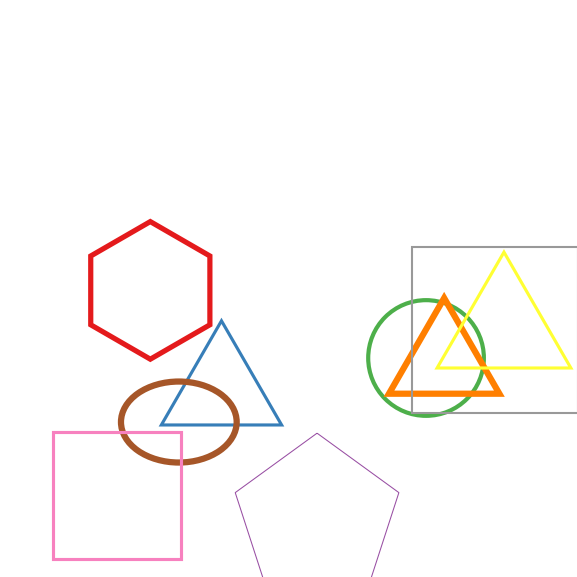[{"shape": "hexagon", "thickness": 2.5, "radius": 0.6, "center": [0.26, 0.496]}, {"shape": "triangle", "thickness": 1.5, "radius": 0.6, "center": [0.384, 0.323]}, {"shape": "circle", "thickness": 2, "radius": 0.5, "center": [0.738, 0.379]}, {"shape": "pentagon", "thickness": 0.5, "radius": 0.74, "center": [0.549, 0.1]}, {"shape": "triangle", "thickness": 3, "radius": 0.55, "center": [0.769, 0.373]}, {"shape": "triangle", "thickness": 1.5, "radius": 0.67, "center": [0.873, 0.429]}, {"shape": "oval", "thickness": 3, "radius": 0.5, "center": [0.31, 0.268]}, {"shape": "square", "thickness": 1.5, "radius": 0.55, "center": [0.202, 0.141]}, {"shape": "square", "thickness": 1, "radius": 0.72, "center": [0.857, 0.428]}]